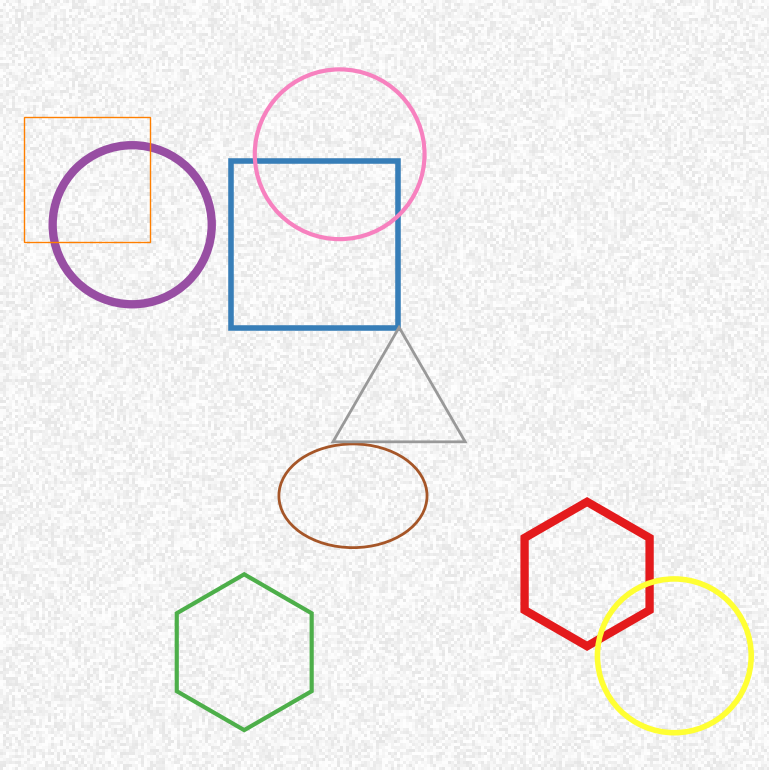[{"shape": "hexagon", "thickness": 3, "radius": 0.47, "center": [0.762, 0.255]}, {"shape": "square", "thickness": 2, "radius": 0.54, "center": [0.408, 0.682]}, {"shape": "hexagon", "thickness": 1.5, "radius": 0.51, "center": [0.317, 0.153]}, {"shape": "circle", "thickness": 3, "radius": 0.52, "center": [0.172, 0.708]}, {"shape": "square", "thickness": 0.5, "radius": 0.41, "center": [0.113, 0.767]}, {"shape": "circle", "thickness": 2, "radius": 0.5, "center": [0.876, 0.148]}, {"shape": "oval", "thickness": 1, "radius": 0.48, "center": [0.458, 0.356]}, {"shape": "circle", "thickness": 1.5, "radius": 0.55, "center": [0.441, 0.8]}, {"shape": "triangle", "thickness": 1, "radius": 0.5, "center": [0.518, 0.476]}]